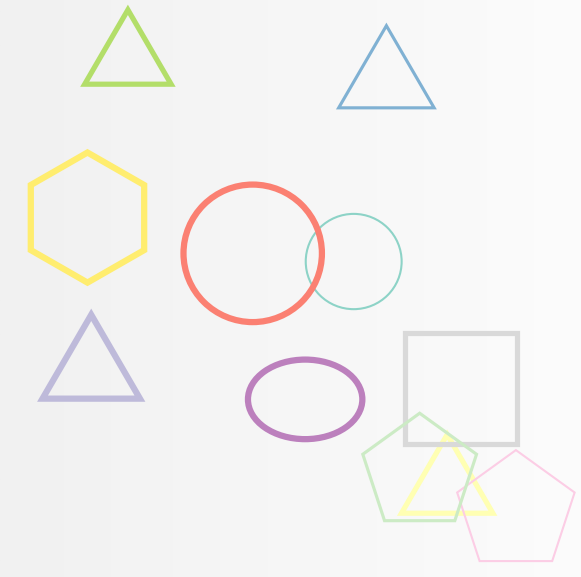[{"shape": "circle", "thickness": 1, "radius": 0.41, "center": [0.608, 0.546]}, {"shape": "triangle", "thickness": 2.5, "radius": 0.45, "center": [0.769, 0.156]}, {"shape": "triangle", "thickness": 3, "radius": 0.48, "center": [0.157, 0.357]}, {"shape": "circle", "thickness": 3, "radius": 0.6, "center": [0.435, 0.56]}, {"shape": "triangle", "thickness": 1.5, "radius": 0.47, "center": [0.665, 0.86]}, {"shape": "triangle", "thickness": 2.5, "radius": 0.43, "center": [0.22, 0.896]}, {"shape": "pentagon", "thickness": 1, "radius": 0.53, "center": [0.888, 0.113]}, {"shape": "square", "thickness": 2.5, "radius": 0.48, "center": [0.793, 0.327]}, {"shape": "oval", "thickness": 3, "radius": 0.49, "center": [0.525, 0.308]}, {"shape": "pentagon", "thickness": 1.5, "radius": 0.51, "center": [0.722, 0.181]}, {"shape": "hexagon", "thickness": 3, "radius": 0.56, "center": [0.151, 0.622]}]